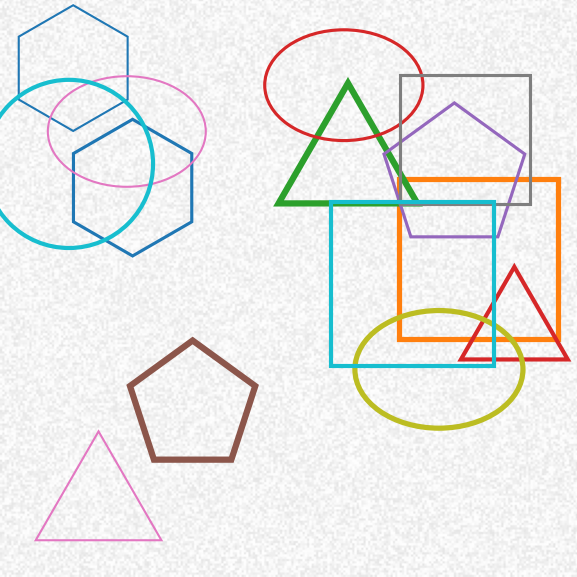[{"shape": "hexagon", "thickness": 1.5, "radius": 0.59, "center": [0.23, 0.674]}, {"shape": "hexagon", "thickness": 1, "radius": 0.54, "center": [0.127, 0.881]}, {"shape": "square", "thickness": 2.5, "radius": 0.69, "center": [0.828, 0.55]}, {"shape": "triangle", "thickness": 3, "radius": 0.69, "center": [0.603, 0.716]}, {"shape": "oval", "thickness": 1.5, "radius": 0.69, "center": [0.595, 0.852]}, {"shape": "triangle", "thickness": 2, "radius": 0.53, "center": [0.891, 0.43]}, {"shape": "pentagon", "thickness": 1.5, "radius": 0.64, "center": [0.787, 0.693]}, {"shape": "pentagon", "thickness": 3, "radius": 0.57, "center": [0.334, 0.295]}, {"shape": "triangle", "thickness": 1, "radius": 0.63, "center": [0.171, 0.126]}, {"shape": "oval", "thickness": 1, "radius": 0.68, "center": [0.22, 0.771]}, {"shape": "square", "thickness": 1.5, "radius": 0.56, "center": [0.805, 0.757]}, {"shape": "oval", "thickness": 2.5, "radius": 0.73, "center": [0.76, 0.36]}, {"shape": "square", "thickness": 2, "radius": 0.71, "center": [0.714, 0.507]}, {"shape": "circle", "thickness": 2, "radius": 0.73, "center": [0.119, 0.715]}]